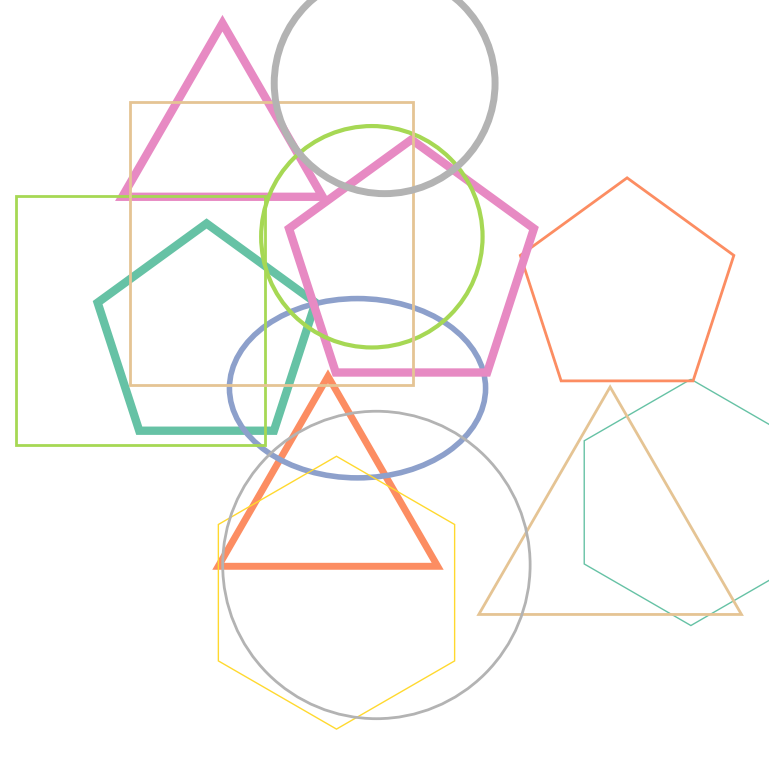[{"shape": "pentagon", "thickness": 3, "radius": 0.74, "center": [0.268, 0.561]}, {"shape": "hexagon", "thickness": 0.5, "radius": 0.8, "center": [0.897, 0.348]}, {"shape": "triangle", "thickness": 2.5, "radius": 0.82, "center": [0.426, 0.347]}, {"shape": "pentagon", "thickness": 1, "radius": 0.73, "center": [0.814, 0.623]}, {"shape": "oval", "thickness": 2, "radius": 0.83, "center": [0.464, 0.496]}, {"shape": "pentagon", "thickness": 3, "radius": 0.84, "center": [0.534, 0.652]}, {"shape": "triangle", "thickness": 3, "radius": 0.75, "center": [0.289, 0.82]}, {"shape": "circle", "thickness": 1.5, "radius": 0.72, "center": [0.483, 0.693]}, {"shape": "square", "thickness": 1, "radius": 0.81, "center": [0.183, 0.583]}, {"shape": "hexagon", "thickness": 0.5, "radius": 0.89, "center": [0.437, 0.23]}, {"shape": "square", "thickness": 1, "radius": 0.92, "center": [0.353, 0.683]}, {"shape": "triangle", "thickness": 1, "radius": 0.98, "center": [0.792, 0.3]}, {"shape": "circle", "thickness": 1, "radius": 1.0, "center": [0.489, 0.266]}, {"shape": "circle", "thickness": 2.5, "radius": 0.72, "center": [0.5, 0.892]}]